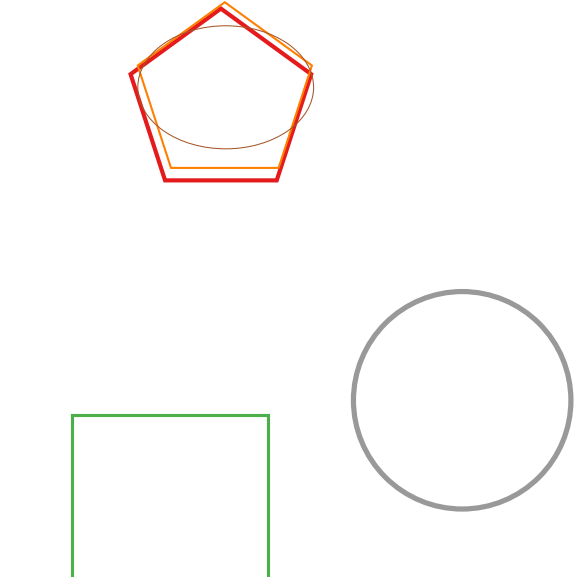[{"shape": "pentagon", "thickness": 2, "radius": 0.82, "center": [0.383, 0.82]}, {"shape": "square", "thickness": 1.5, "radius": 0.85, "center": [0.294, 0.112]}, {"shape": "pentagon", "thickness": 1, "radius": 0.79, "center": [0.389, 0.837]}, {"shape": "oval", "thickness": 0.5, "radius": 0.76, "center": [0.391, 0.848]}, {"shape": "circle", "thickness": 2.5, "radius": 0.94, "center": [0.8, 0.306]}]